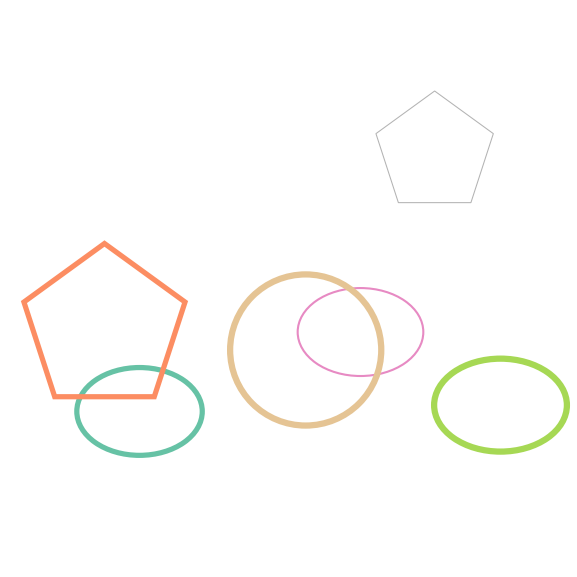[{"shape": "oval", "thickness": 2.5, "radius": 0.54, "center": [0.242, 0.287]}, {"shape": "pentagon", "thickness": 2.5, "radius": 0.73, "center": [0.181, 0.431]}, {"shape": "oval", "thickness": 1, "radius": 0.54, "center": [0.624, 0.424]}, {"shape": "oval", "thickness": 3, "radius": 0.57, "center": [0.867, 0.298]}, {"shape": "circle", "thickness": 3, "radius": 0.65, "center": [0.529, 0.393]}, {"shape": "pentagon", "thickness": 0.5, "radius": 0.53, "center": [0.753, 0.735]}]